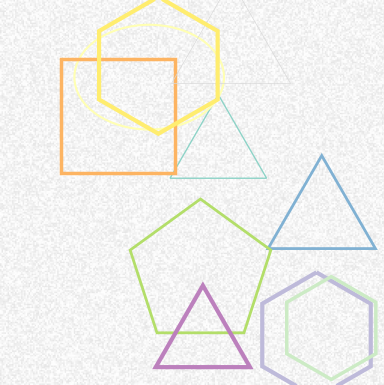[{"shape": "triangle", "thickness": 1, "radius": 0.72, "center": [0.567, 0.609]}, {"shape": "oval", "thickness": 1.5, "radius": 0.97, "center": [0.388, 0.8]}, {"shape": "hexagon", "thickness": 3, "radius": 0.81, "center": [0.822, 0.13]}, {"shape": "triangle", "thickness": 2, "radius": 0.81, "center": [0.836, 0.435]}, {"shape": "square", "thickness": 2.5, "radius": 0.74, "center": [0.307, 0.698]}, {"shape": "pentagon", "thickness": 2, "radius": 0.96, "center": [0.521, 0.291]}, {"shape": "triangle", "thickness": 0.5, "radius": 0.89, "center": [0.6, 0.872]}, {"shape": "triangle", "thickness": 3, "radius": 0.71, "center": [0.527, 0.117]}, {"shape": "hexagon", "thickness": 2.5, "radius": 0.67, "center": [0.86, 0.148]}, {"shape": "hexagon", "thickness": 3, "radius": 0.89, "center": [0.411, 0.83]}]